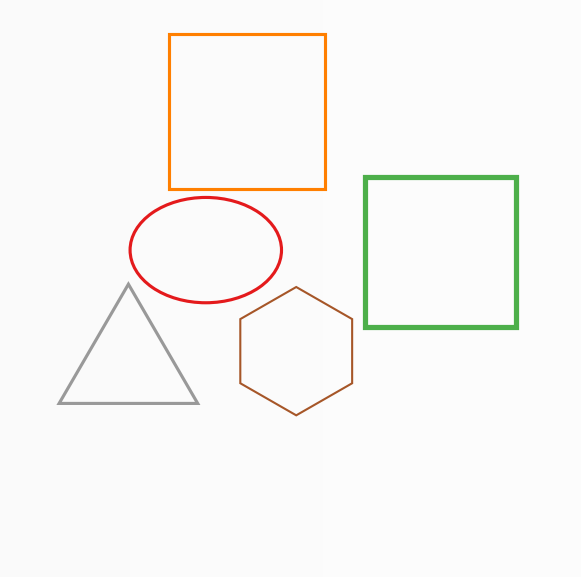[{"shape": "oval", "thickness": 1.5, "radius": 0.65, "center": [0.354, 0.566]}, {"shape": "square", "thickness": 2.5, "radius": 0.65, "center": [0.758, 0.563]}, {"shape": "square", "thickness": 1.5, "radius": 0.67, "center": [0.425, 0.805]}, {"shape": "hexagon", "thickness": 1, "radius": 0.56, "center": [0.51, 0.391]}, {"shape": "triangle", "thickness": 1.5, "radius": 0.69, "center": [0.221, 0.369]}]